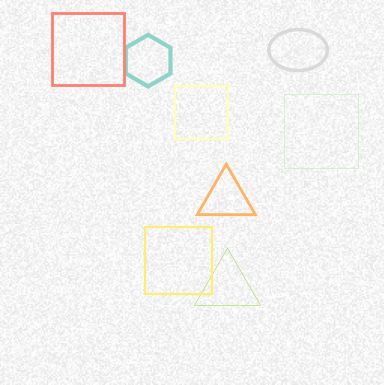[{"shape": "hexagon", "thickness": 3, "radius": 0.33, "center": [0.385, 0.843]}, {"shape": "square", "thickness": 1.5, "radius": 0.34, "center": [0.523, 0.709]}, {"shape": "square", "thickness": 2, "radius": 0.47, "center": [0.228, 0.872]}, {"shape": "triangle", "thickness": 2, "radius": 0.44, "center": [0.588, 0.486]}, {"shape": "triangle", "thickness": 0.5, "radius": 0.5, "center": [0.591, 0.256]}, {"shape": "oval", "thickness": 2.5, "radius": 0.38, "center": [0.774, 0.87]}, {"shape": "square", "thickness": 0.5, "radius": 0.48, "center": [0.834, 0.66]}, {"shape": "square", "thickness": 1.5, "radius": 0.43, "center": [0.463, 0.322]}]